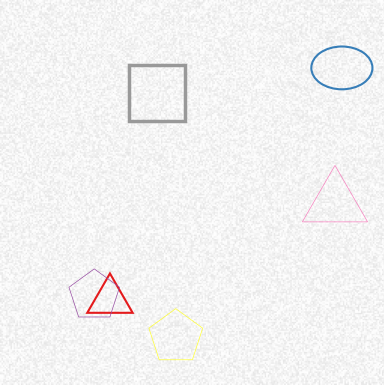[{"shape": "triangle", "thickness": 1.5, "radius": 0.34, "center": [0.286, 0.222]}, {"shape": "oval", "thickness": 1.5, "radius": 0.4, "center": [0.888, 0.824]}, {"shape": "pentagon", "thickness": 0.5, "radius": 0.35, "center": [0.245, 0.233]}, {"shape": "pentagon", "thickness": 0.5, "radius": 0.37, "center": [0.457, 0.125]}, {"shape": "triangle", "thickness": 0.5, "radius": 0.49, "center": [0.87, 0.473]}, {"shape": "square", "thickness": 2.5, "radius": 0.36, "center": [0.409, 0.757]}]